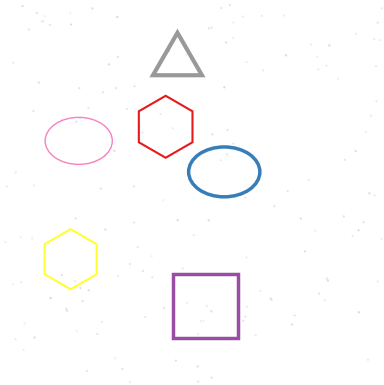[{"shape": "hexagon", "thickness": 1.5, "radius": 0.4, "center": [0.43, 0.671]}, {"shape": "oval", "thickness": 2.5, "radius": 0.46, "center": [0.582, 0.554]}, {"shape": "square", "thickness": 2.5, "radius": 0.42, "center": [0.533, 0.205]}, {"shape": "hexagon", "thickness": 1.5, "radius": 0.39, "center": [0.183, 0.327]}, {"shape": "oval", "thickness": 1, "radius": 0.44, "center": [0.204, 0.634]}, {"shape": "triangle", "thickness": 3, "radius": 0.37, "center": [0.461, 0.841]}]